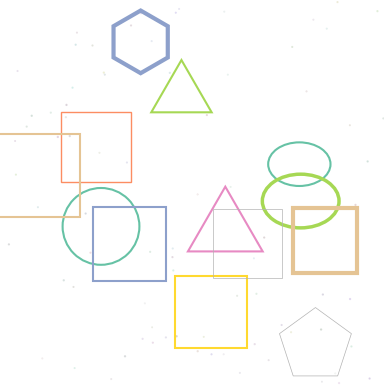[{"shape": "oval", "thickness": 1.5, "radius": 0.4, "center": [0.778, 0.574]}, {"shape": "circle", "thickness": 1.5, "radius": 0.5, "center": [0.262, 0.412]}, {"shape": "square", "thickness": 1, "radius": 0.45, "center": [0.249, 0.618]}, {"shape": "hexagon", "thickness": 3, "radius": 0.41, "center": [0.365, 0.891]}, {"shape": "square", "thickness": 1.5, "radius": 0.48, "center": [0.336, 0.367]}, {"shape": "triangle", "thickness": 1.5, "radius": 0.56, "center": [0.585, 0.403]}, {"shape": "oval", "thickness": 2.5, "radius": 0.5, "center": [0.781, 0.478]}, {"shape": "triangle", "thickness": 1.5, "radius": 0.45, "center": [0.471, 0.754]}, {"shape": "square", "thickness": 1.5, "radius": 0.47, "center": [0.548, 0.189]}, {"shape": "square", "thickness": 3, "radius": 0.42, "center": [0.844, 0.376]}, {"shape": "square", "thickness": 1.5, "radius": 0.54, "center": [0.102, 0.543]}, {"shape": "square", "thickness": 0.5, "radius": 0.45, "center": [0.642, 0.367]}, {"shape": "pentagon", "thickness": 0.5, "radius": 0.49, "center": [0.819, 0.103]}]